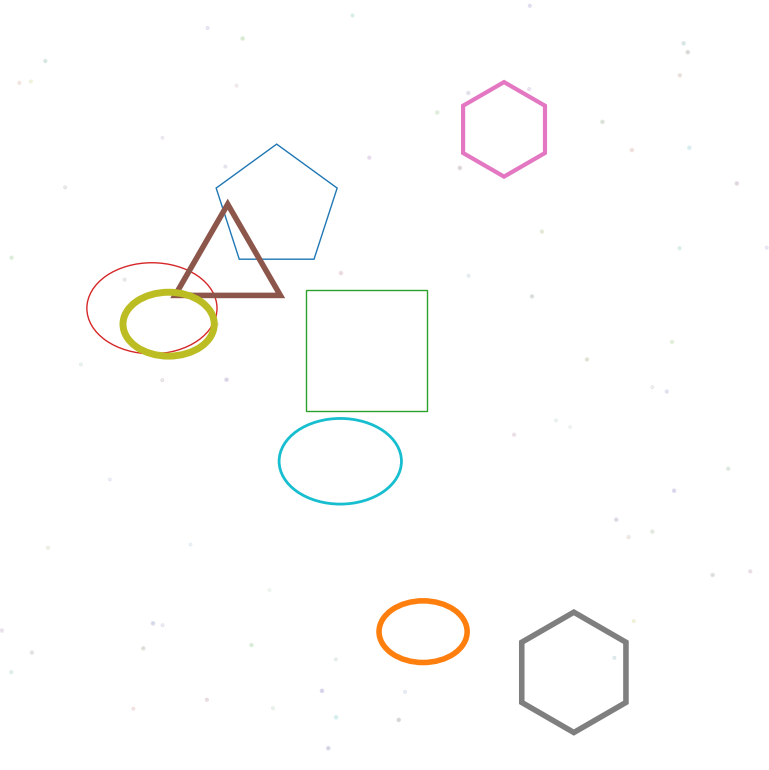[{"shape": "pentagon", "thickness": 0.5, "radius": 0.41, "center": [0.359, 0.73]}, {"shape": "oval", "thickness": 2, "radius": 0.29, "center": [0.549, 0.18]}, {"shape": "square", "thickness": 0.5, "radius": 0.39, "center": [0.476, 0.544]}, {"shape": "oval", "thickness": 0.5, "radius": 0.42, "center": [0.197, 0.6]}, {"shape": "triangle", "thickness": 2, "radius": 0.39, "center": [0.296, 0.656]}, {"shape": "hexagon", "thickness": 1.5, "radius": 0.31, "center": [0.655, 0.832]}, {"shape": "hexagon", "thickness": 2, "radius": 0.39, "center": [0.745, 0.127]}, {"shape": "oval", "thickness": 2.5, "radius": 0.3, "center": [0.219, 0.579]}, {"shape": "oval", "thickness": 1, "radius": 0.4, "center": [0.442, 0.401]}]